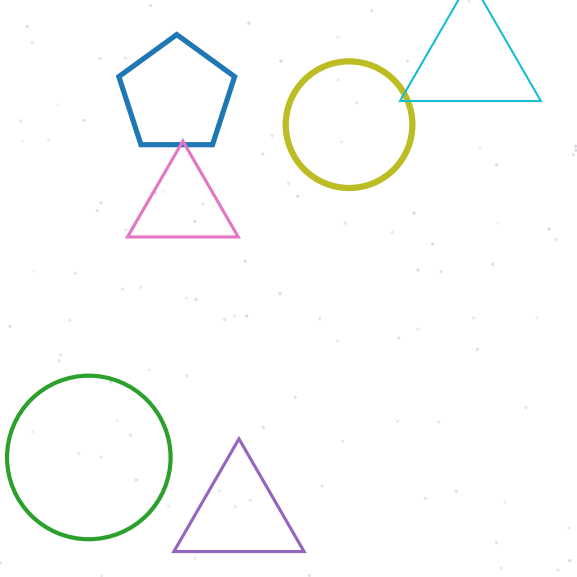[{"shape": "pentagon", "thickness": 2.5, "radius": 0.53, "center": [0.306, 0.834]}, {"shape": "circle", "thickness": 2, "radius": 0.71, "center": [0.154, 0.207]}, {"shape": "triangle", "thickness": 1.5, "radius": 0.65, "center": [0.414, 0.109]}, {"shape": "triangle", "thickness": 1.5, "radius": 0.55, "center": [0.317, 0.644]}, {"shape": "circle", "thickness": 3, "radius": 0.55, "center": [0.604, 0.783]}, {"shape": "triangle", "thickness": 1, "radius": 0.7, "center": [0.815, 0.895]}]